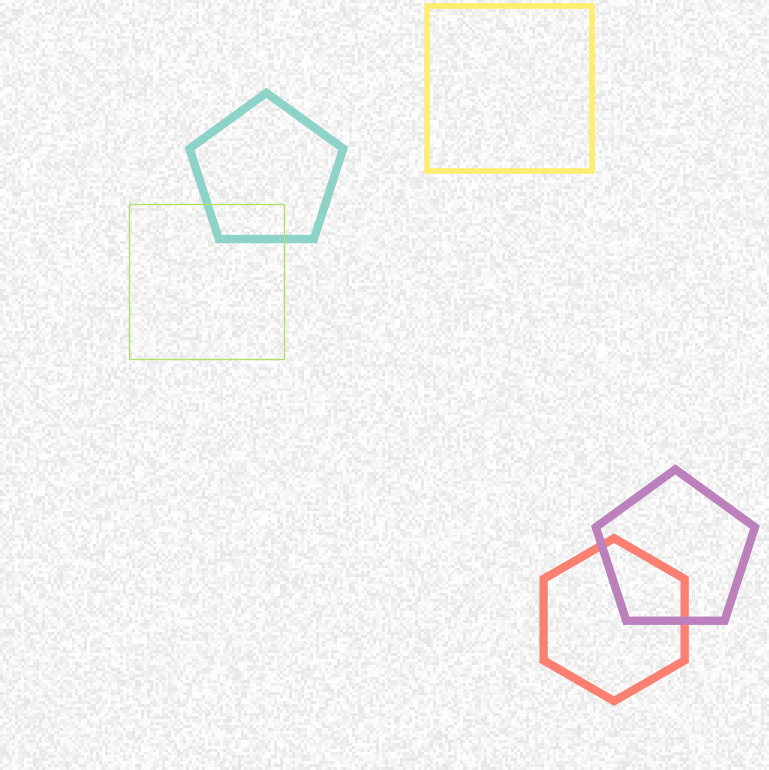[{"shape": "pentagon", "thickness": 3, "radius": 0.53, "center": [0.346, 0.774]}, {"shape": "hexagon", "thickness": 3, "radius": 0.53, "center": [0.798, 0.195]}, {"shape": "square", "thickness": 0.5, "radius": 0.5, "center": [0.268, 0.634]}, {"shape": "pentagon", "thickness": 3, "radius": 0.54, "center": [0.877, 0.282]}, {"shape": "square", "thickness": 2, "radius": 0.54, "center": [0.662, 0.885]}]